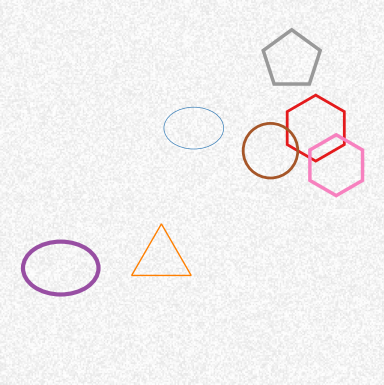[{"shape": "hexagon", "thickness": 2, "radius": 0.43, "center": [0.82, 0.667]}, {"shape": "oval", "thickness": 0.5, "radius": 0.39, "center": [0.503, 0.667]}, {"shape": "oval", "thickness": 3, "radius": 0.49, "center": [0.158, 0.304]}, {"shape": "triangle", "thickness": 1, "radius": 0.45, "center": [0.419, 0.329]}, {"shape": "circle", "thickness": 2, "radius": 0.35, "center": [0.703, 0.609]}, {"shape": "hexagon", "thickness": 2.5, "radius": 0.39, "center": [0.873, 0.571]}, {"shape": "pentagon", "thickness": 2.5, "radius": 0.39, "center": [0.758, 0.845]}]